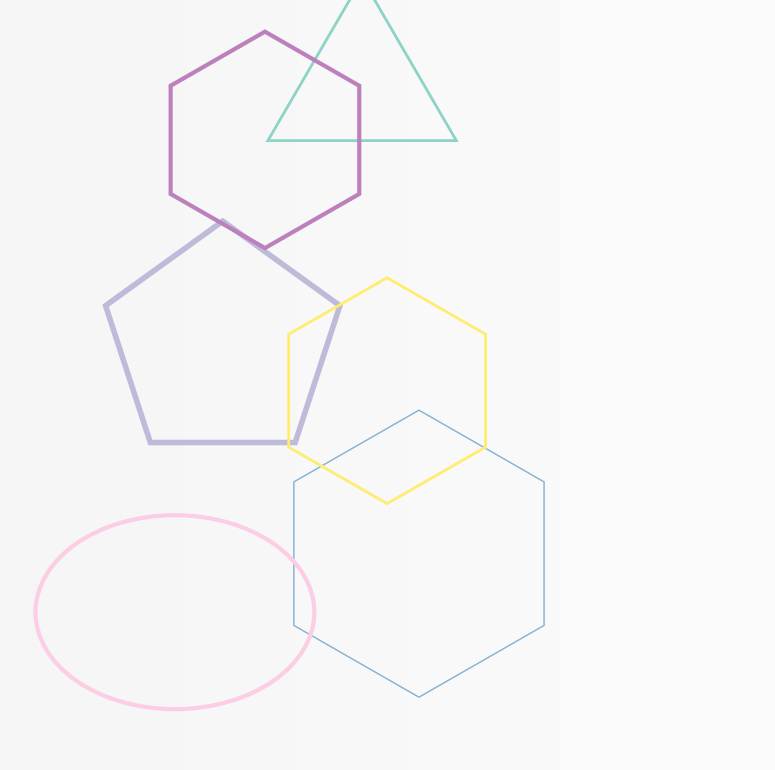[{"shape": "triangle", "thickness": 1, "radius": 0.7, "center": [0.467, 0.888]}, {"shape": "pentagon", "thickness": 2, "radius": 0.79, "center": [0.287, 0.554]}, {"shape": "hexagon", "thickness": 0.5, "radius": 0.93, "center": [0.541, 0.281]}, {"shape": "oval", "thickness": 1.5, "radius": 0.9, "center": [0.226, 0.205]}, {"shape": "hexagon", "thickness": 1.5, "radius": 0.7, "center": [0.342, 0.818]}, {"shape": "hexagon", "thickness": 1, "radius": 0.73, "center": [0.499, 0.493]}]